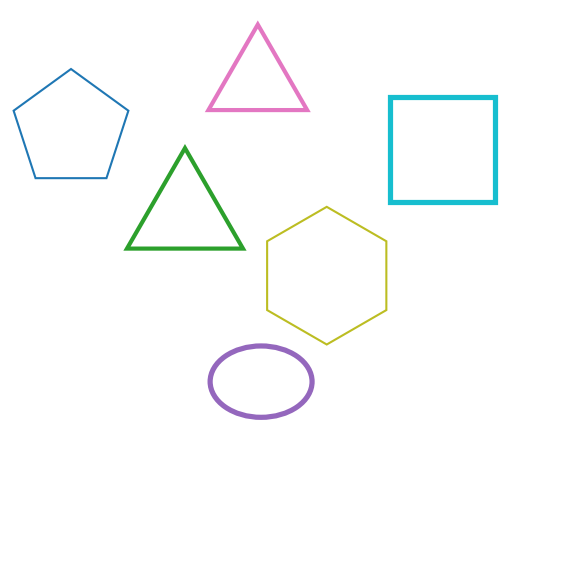[{"shape": "pentagon", "thickness": 1, "radius": 0.52, "center": [0.123, 0.775]}, {"shape": "triangle", "thickness": 2, "radius": 0.58, "center": [0.32, 0.627]}, {"shape": "oval", "thickness": 2.5, "radius": 0.44, "center": [0.452, 0.338]}, {"shape": "triangle", "thickness": 2, "radius": 0.49, "center": [0.446, 0.858]}, {"shape": "hexagon", "thickness": 1, "radius": 0.6, "center": [0.566, 0.522]}, {"shape": "square", "thickness": 2.5, "radius": 0.45, "center": [0.766, 0.74]}]